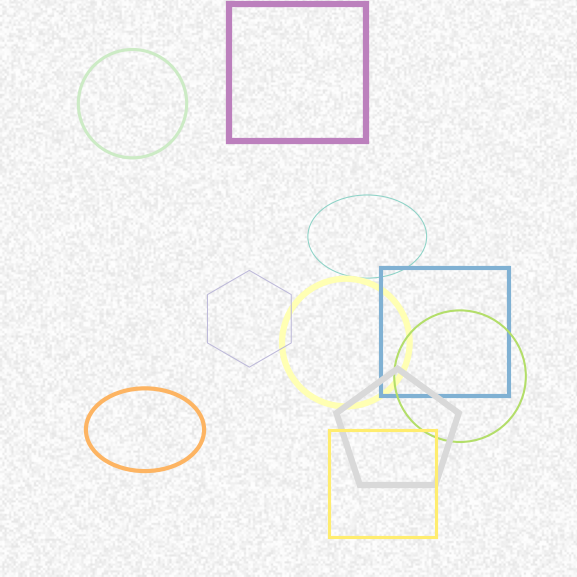[{"shape": "oval", "thickness": 0.5, "radius": 0.51, "center": [0.636, 0.59]}, {"shape": "circle", "thickness": 3, "radius": 0.55, "center": [0.599, 0.406]}, {"shape": "hexagon", "thickness": 0.5, "radius": 0.42, "center": [0.432, 0.447]}, {"shape": "square", "thickness": 2, "radius": 0.55, "center": [0.77, 0.425]}, {"shape": "oval", "thickness": 2, "radius": 0.51, "center": [0.251, 0.255]}, {"shape": "circle", "thickness": 1, "radius": 0.57, "center": [0.797, 0.348]}, {"shape": "pentagon", "thickness": 3, "radius": 0.56, "center": [0.688, 0.249]}, {"shape": "square", "thickness": 3, "radius": 0.59, "center": [0.515, 0.873]}, {"shape": "circle", "thickness": 1.5, "radius": 0.47, "center": [0.229, 0.82]}, {"shape": "square", "thickness": 1.5, "radius": 0.46, "center": [0.662, 0.162]}]